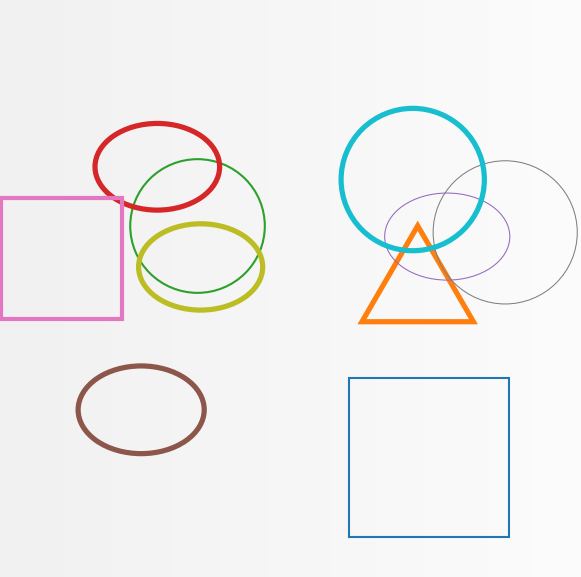[{"shape": "square", "thickness": 1, "radius": 0.69, "center": [0.738, 0.206]}, {"shape": "triangle", "thickness": 2.5, "radius": 0.55, "center": [0.719, 0.497]}, {"shape": "circle", "thickness": 1, "radius": 0.58, "center": [0.34, 0.608]}, {"shape": "oval", "thickness": 2.5, "radius": 0.54, "center": [0.271, 0.71]}, {"shape": "oval", "thickness": 0.5, "radius": 0.54, "center": [0.769, 0.589]}, {"shape": "oval", "thickness": 2.5, "radius": 0.54, "center": [0.243, 0.29]}, {"shape": "square", "thickness": 2, "radius": 0.52, "center": [0.105, 0.551]}, {"shape": "circle", "thickness": 0.5, "radius": 0.62, "center": [0.869, 0.597]}, {"shape": "oval", "thickness": 2.5, "radius": 0.53, "center": [0.345, 0.537]}, {"shape": "circle", "thickness": 2.5, "radius": 0.62, "center": [0.71, 0.688]}]